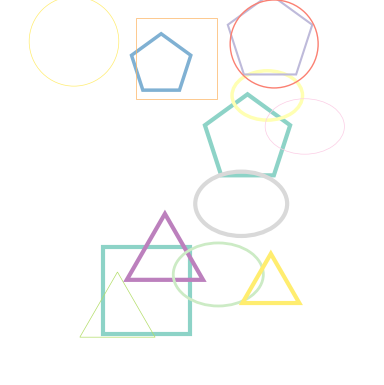[{"shape": "pentagon", "thickness": 3, "radius": 0.58, "center": [0.643, 0.639]}, {"shape": "square", "thickness": 3, "radius": 0.56, "center": [0.38, 0.245]}, {"shape": "oval", "thickness": 2.5, "radius": 0.46, "center": [0.694, 0.752]}, {"shape": "pentagon", "thickness": 1.5, "radius": 0.58, "center": [0.701, 0.9]}, {"shape": "circle", "thickness": 1, "radius": 0.57, "center": [0.712, 0.886]}, {"shape": "pentagon", "thickness": 2.5, "radius": 0.4, "center": [0.419, 0.831]}, {"shape": "square", "thickness": 0.5, "radius": 0.52, "center": [0.458, 0.849]}, {"shape": "triangle", "thickness": 0.5, "radius": 0.56, "center": [0.305, 0.181]}, {"shape": "oval", "thickness": 0.5, "radius": 0.51, "center": [0.792, 0.672]}, {"shape": "oval", "thickness": 3, "radius": 0.6, "center": [0.627, 0.471]}, {"shape": "triangle", "thickness": 3, "radius": 0.57, "center": [0.428, 0.33]}, {"shape": "oval", "thickness": 2, "radius": 0.58, "center": [0.567, 0.287]}, {"shape": "circle", "thickness": 0.5, "radius": 0.58, "center": [0.192, 0.893]}, {"shape": "triangle", "thickness": 3, "radius": 0.43, "center": [0.703, 0.256]}]